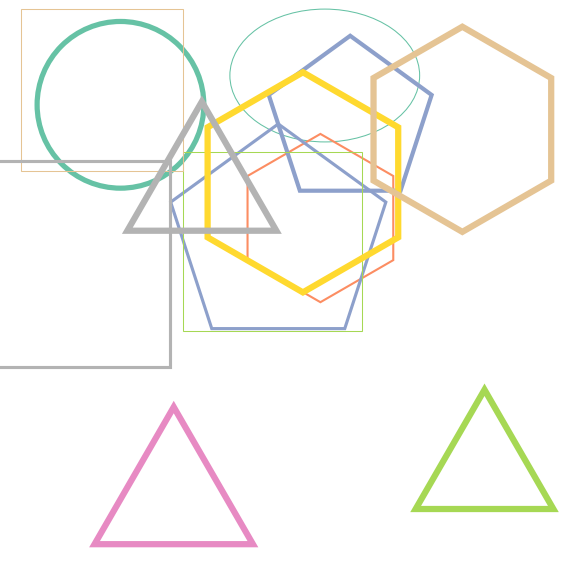[{"shape": "oval", "thickness": 0.5, "radius": 0.82, "center": [0.562, 0.868]}, {"shape": "circle", "thickness": 2.5, "radius": 0.72, "center": [0.209, 0.818]}, {"shape": "hexagon", "thickness": 1, "radius": 0.73, "center": [0.555, 0.622]}, {"shape": "pentagon", "thickness": 2, "radius": 0.74, "center": [0.606, 0.789]}, {"shape": "pentagon", "thickness": 1.5, "radius": 0.98, "center": [0.482, 0.589]}, {"shape": "triangle", "thickness": 3, "radius": 0.79, "center": [0.301, 0.136]}, {"shape": "square", "thickness": 0.5, "radius": 0.77, "center": [0.472, 0.58]}, {"shape": "triangle", "thickness": 3, "radius": 0.69, "center": [0.839, 0.187]}, {"shape": "hexagon", "thickness": 3, "radius": 0.95, "center": [0.525, 0.683]}, {"shape": "square", "thickness": 0.5, "radius": 0.7, "center": [0.176, 0.843]}, {"shape": "hexagon", "thickness": 3, "radius": 0.89, "center": [0.801, 0.775]}, {"shape": "triangle", "thickness": 3, "radius": 0.74, "center": [0.35, 0.674]}, {"shape": "square", "thickness": 1.5, "radius": 0.89, "center": [0.116, 0.542]}]